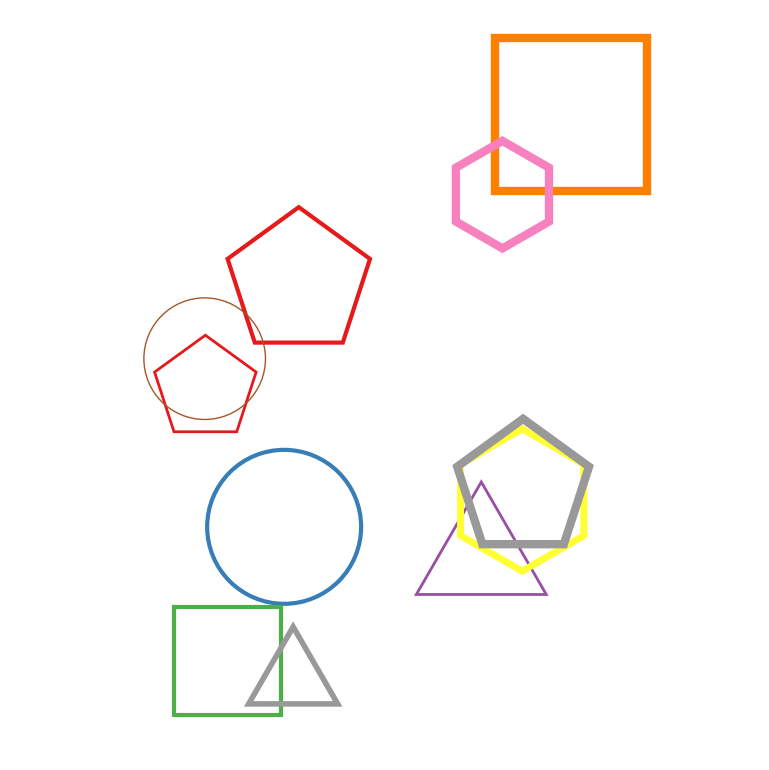[{"shape": "pentagon", "thickness": 1.5, "radius": 0.49, "center": [0.388, 0.634]}, {"shape": "pentagon", "thickness": 1, "radius": 0.35, "center": [0.267, 0.495]}, {"shape": "circle", "thickness": 1.5, "radius": 0.5, "center": [0.369, 0.316]}, {"shape": "square", "thickness": 1.5, "radius": 0.35, "center": [0.295, 0.142]}, {"shape": "triangle", "thickness": 1, "radius": 0.49, "center": [0.625, 0.277]}, {"shape": "square", "thickness": 3, "radius": 0.5, "center": [0.742, 0.851]}, {"shape": "hexagon", "thickness": 2.5, "radius": 0.46, "center": [0.678, 0.351]}, {"shape": "circle", "thickness": 0.5, "radius": 0.39, "center": [0.266, 0.534]}, {"shape": "hexagon", "thickness": 3, "radius": 0.35, "center": [0.653, 0.747]}, {"shape": "pentagon", "thickness": 3, "radius": 0.45, "center": [0.679, 0.366]}, {"shape": "triangle", "thickness": 2, "radius": 0.33, "center": [0.381, 0.119]}]